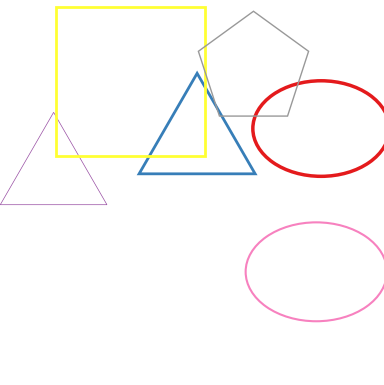[{"shape": "oval", "thickness": 2.5, "radius": 0.89, "center": [0.834, 0.666]}, {"shape": "triangle", "thickness": 2, "radius": 0.87, "center": [0.512, 0.636]}, {"shape": "triangle", "thickness": 0.5, "radius": 0.8, "center": [0.139, 0.548]}, {"shape": "square", "thickness": 2, "radius": 0.97, "center": [0.339, 0.789]}, {"shape": "oval", "thickness": 1.5, "radius": 0.92, "center": [0.822, 0.294]}, {"shape": "pentagon", "thickness": 1, "radius": 0.75, "center": [0.658, 0.82]}]